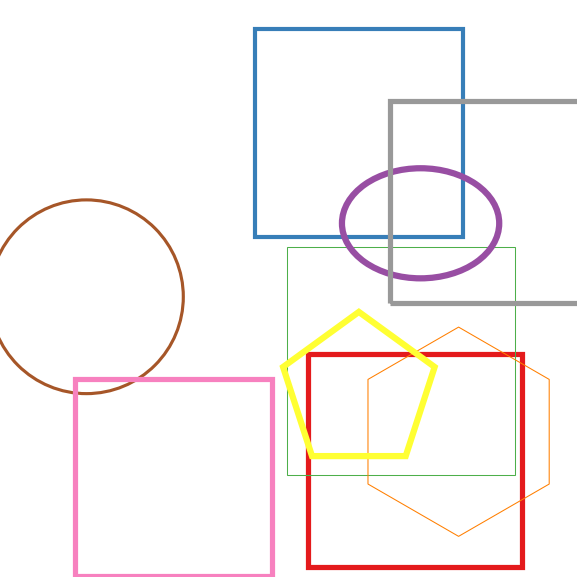[{"shape": "square", "thickness": 2.5, "radius": 0.93, "center": [0.719, 0.202]}, {"shape": "square", "thickness": 2, "radius": 0.9, "center": [0.622, 0.769]}, {"shape": "square", "thickness": 0.5, "radius": 0.99, "center": [0.694, 0.374]}, {"shape": "oval", "thickness": 3, "radius": 0.68, "center": [0.728, 0.612]}, {"shape": "hexagon", "thickness": 0.5, "radius": 0.91, "center": [0.794, 0.252]}, {"shape": "pentagon", "thickness": 3, "radius": 0.69, "center": [0.621, 0.321]}, {"shape": "circle", "thickness": 1.5, "radius": 0.84, "center": [0.15, 0.485]}, {"shape": "square", "thickness": 2.5, "radius": 0.85, "center": [0.301, 0.173]}, {"shape": "square", "thickness": 2.5, "radius": 0.87, "center": [0.849, 0.649]}]